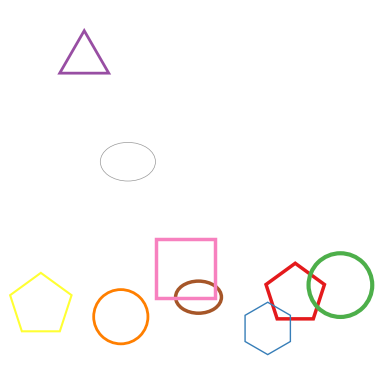[{"shape": "pentagon", "thickness": 2.5, "radius": 0.4, "center": [0.767, 0.236]}, {"shape": "hexagon", "thickness": 1, "radius": 0.34, "center": [0.695, 0.147]}, {"shape": "circle", "thickness": 3, "radius": 0.41, "center": [0.884, 0.259]}, {"shape": "triangle", "thickness": 2, "radius": 0.37, "center": [0.219, 0.847]}, {"shape": "circle", "thickness": 2, "radius": 0.35, "center": [0.314, 0.177]}, {"shape": "pentagon", "thickness": 1.5, "radius": 0.42, "center": [0.106, 0.207]}, {"shape": "oval", "thickness": 2.5, "radius": 0.3, "center": [0.516, 0.228]}, {"shape": "square", "thickness": 2.5, "radius": 0.38, "center": [0.482, 0.303]}, {"shape": "oval", "thickness": 0.5, "radius": 0.36, "center": [0.332, 0.58]}]